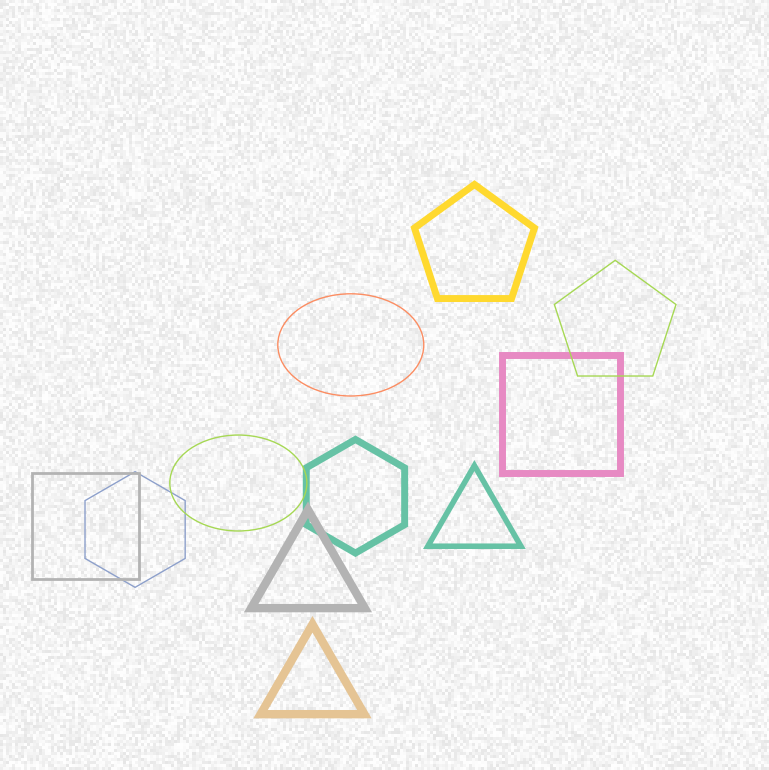[{"shape": "hexagon", "thickness": 2.5, "radius": 0.37, "center": [0.462, 0.356]}, {"shape": "triangle", "thickness": 2, "radius": 0.35, "center": [0.616, 0.326]}, {"shape": "oval", "thickness": 0.5, "radius": 0.47, "center": [0.456, 0.552]}, {"shape": "hexagon", "thickness": 0.5, "radius": 0.38, "center": [0.175, 0.312]}, {"shape": "square", "thickness": 2.5, "radius": 0.38, "center": [0.729, 0.462]}, {"shape": "pentagon", "thickness": 0.5, "radius": 0.42, "center": [0.799, 0.579]}, {"shape": "oval", "thickness": 0.5, "radius": 0.45, "center": [0.31, 0.373]}, {"shape": "pentagon", "thickness": 2.5, "radius": 0.41, "center": [0.616, 0.679]}, {"shape": "triangle", "thickness": 3, "radius": 0.39, "center": [0.406, 0.111]}, {"shape": "triangle", "thickness": 3, "radius": 0.43, "center": [0.4, 0.253]}, {"shape": "square", "thickness": 1, "radius": 0.35, "center": [0.111, 0.317]}]